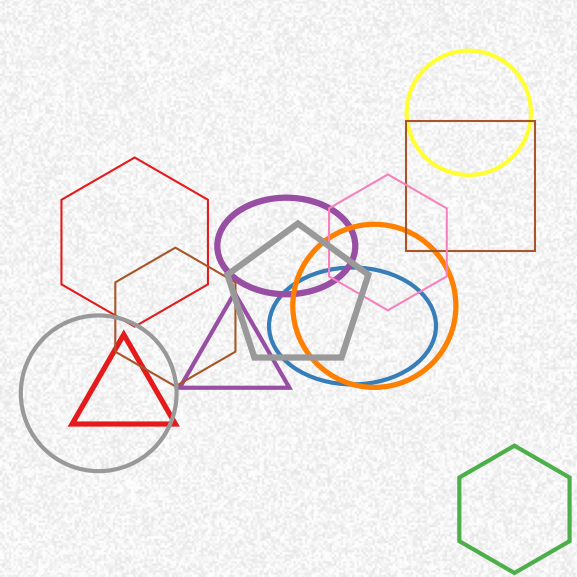[{"shape": "hexagon", "thickness": 1, "radius": 0.73, "center": [0.233, 0.58]}, {"shape": "triangle", "thickness": 2.5, "radius": 0.52, "center": [0.214, 0.317]}, {"shape": "oval", "thickness": 2, "radius": 0.72, "center": [0.61, 0.435]}, {"shape": "hexagon", "thickness": 2, "radius": 0.55, "center": [0.891, 0.117]}, {"shape": "oval", "thickness": 3, "radius": 0.6, "center": [0.496, 0.573]}, {"shape": "triangle", "thickness": 2, "radius": 0.55, "center": [0.406, 0.383]}, {"shape": "circle", "thickness": 2.5, "radius": 0.71, "center": [0.648, 0.47]}, {"shape": "circle", "thickness": 2, "radius": 0.54, "center": [0.812, 0.804]}, {"shape": "square", "thickness": 1, "radius": 0.56, "center": [0.815, 0.678]}, {"shape": "hexagon", "thickness": 1, "radius": 0.6, "center": [0.304, 0.45]}, {"shape": "hexagon", "thickness": 1, "radius": 0.59, "center": [0.672, 0.579]}, {"shape": "pentagon", "thickness": 3, "radius": 0.64, "center": [0.516, 0.484]}, {"shape": "circle", "thickness": 2, "radius": 0.67, "center": [0.171, 0.318]}]